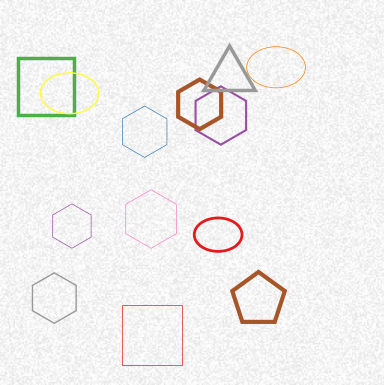[{"shape": "oval", "thickness": 2, "radius": 0.31, "center": [0.567, 0.39]}, {"shape": "square", "thickness": 0.5, "radius": 0.39, "center": [0.394, 0.131]}, {"shape": "hexagon", "thickness": 0.5, "radius": 0.33, "center": [0.376, 0.658]}, {"shape": "square", "thickness": 2.5, "radius": 0.37, "center": [0.12, 0.776]}, {"shape": "hexagon", "thickness": 0.5, "radius": 0.29, "center": [0.187, 0.413]}, {"shape": "hexagon", "thickness": 1.5, "radius": 0.38, "center": [0.574, 0.7]}, {"shape": "oval", "thickness": 0.5, "radius": 0.38, "center": [0.717, 0.825]}, {"shape": "oval", "thickness": 1, "radius": 0.38, "center": [0.181, 0.758]}, {"shape": "pentagon", "thickness": 3, "radius": 0.36, "center": [0.672, 0.222]}, {"shape": "hexagon", "thickness": 3, "radius": 0.32, "center": [0.519, 0.729]}, {"shape": "hexagon", "thickness": 0.5, "radius": 0.38, "center": [0.392, 0.431]}, {"shape": "hexagon", "thickness": 1, "radius": 0.33, "center": [0.141, 0.226]}, {"shape": "triangle", "thickness": 2.5, "radius": 0.39, "center": [0.596, 0.804]}]